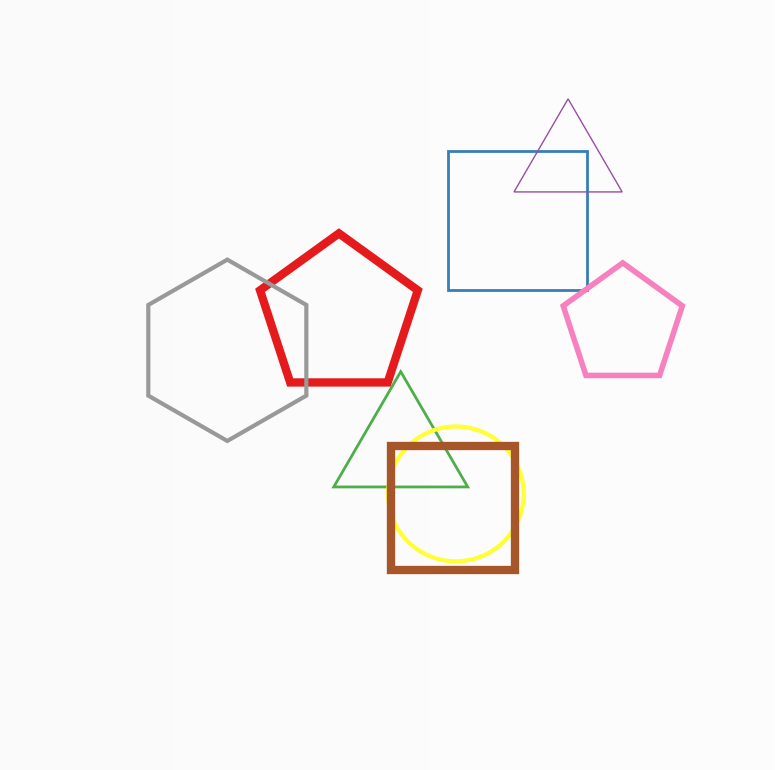[{"shape": "pentagon", "thickness": 3, "radius": 0.54, "center": [0.437, 0.59]}, {"shape": "square", "thickness": 1, "radius": 0.45, "center": [0.668, 0.714]}, {"shape": "triangle", "thickness": 1, "radius": 0.5, "center": [0.517, 0.418]}, {"shape": "triangle", "thickness": 0.5, "radius": 0.4, "center": [0.733, 0.791]}, {"shape": "circle", "thickness": 1.5, "radius": 0.44, "center": [0.588, 0.359]}, {"shape": "square", "thickness": 3, "radius": 0.4, "center": [0.584, 0.34]}, {"shape": "pentagon", "thickness": 2, "radius": 0.4, "center": [0.804, 0.578]}, {"shape": "hexagon", "thickness": 1.5, "radius": 0.59, "center": [0.293, 0.545]}]